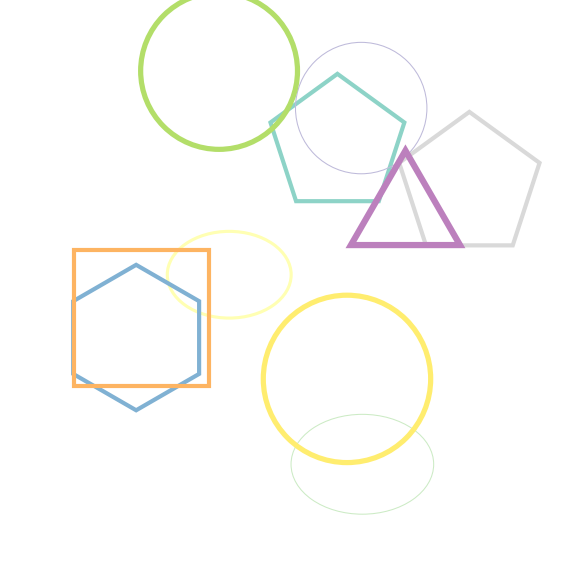[{"shape": "pentagon", "thickness": 2, "radius": 0.61, "center": [0.584, 0.749]}, {"shape": "oval", "thickness": 1.5, "radius": 0.54, "center": [0.397, 0.523]}, {"shape": "circle", "thickness": 0.5, "radius": 0.57, "center": [0.625, 0.812]}, {"shape": "hexagon", "thickness": 2, "radius": 0.63, "center": [0.236, 0.415]}, {"shape": "square", "thickness": 2, "radius": 0.59, "center": [0.246, 0.448]}, {"shape": "circle", "thickness": 2.5, "radius": 0.68, "center": [0.379, 0.876]}, {"shape": "pentagon", "thickness": 2, "radius": 0.64, "center": [0.813, 0.678]}, {"shape": "triangle", "thickness": 3, "radius": 0.55, "center": [0.702, 0.629]}, {"shape": "oval", "thickness": 0.5, "radius": 0.62, "center": [0.627, 0.195]}, {"shape": "circle", "thickness": 2.5, "radius": 0.72, "center": [0.601, 0.343]}]